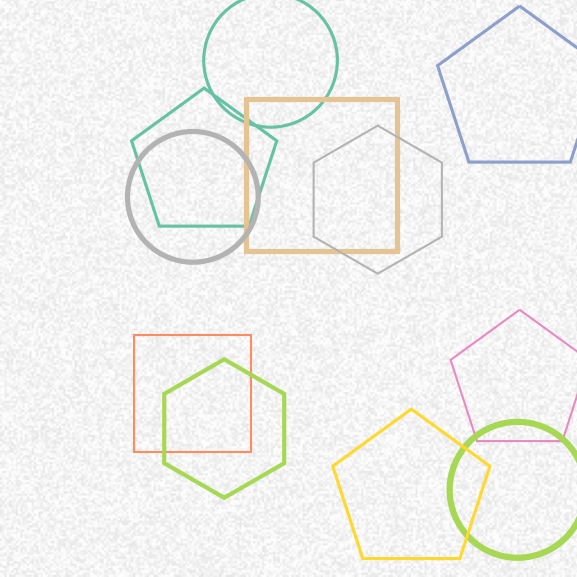[{"shape": "circle", "thickness": 1.5, "radius": 0.58, "center": [0.468, 0.895]}, {"shape": "pentagon", "thickness": 1.5, "radius": 0.66, "center": [0.354, 0.714]}, {"shape": "square", "thickness": 1, "radius": 0.51, "center": [0.333, 0.317]}, {"shape": "pentagon", "thickness": 1.5, "radius": 0.75, "center": [0.9, 0.839]}, {"shape": "pentagon", "thickness": 1, "radius": 0.63, "center": [0.9, 0.337]}, {"shape": "hexagon", "thickness": 2, "radius": 0.6, "center": [0.388, 0.257]}, {"shape": "circle", "thickness": 3, "radius": 0.59, "center": [0.896, 0.151]}, {"shape": "pentagon", "thickness": 1.5, "radius": 0.72, "center": [0.712, 0.148]}, {"shape": "square", "thickness": 2.5, "radius": 0.66, "center": [0.557, 0.696]}, {"shape": "hexagon", "thickness": 1, "radius": 0.64, "center": [0.654, 0.653]}, {"shape": "circle", "thickness": 2.5, "radius": 0.57, "center": [0.334, 0.658]}]